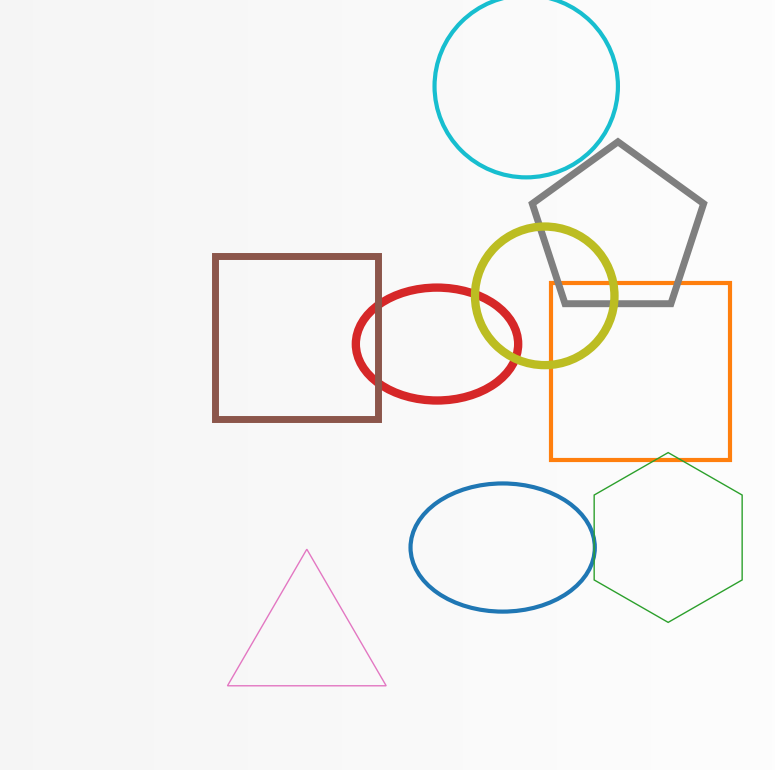[{"shape": "oval", "thickness": 1.5, "radius": 0.59, "center": [0.649, 0.289]}, {"shape": "square", "thickness": 1.5, "radius": 0.57, "center": [0.826, 0.517]}, {"shape": "hexagon", "thickness": 0.5, "radius": 0.55, "center": [0.862, 0.302]}, {"shape": "oval", "thickness": 3, "radius": 0.52, "center": [0.564, 0.553]}, {"shape": "square", "thickness": 2.5, "radius": 0.53, "center": [0.383, 0.562]}, {"shape": "triangle", "thickness": 0.5, "radius": 0.59, "center": [0.396, 0.168]}, {"shape": "pentagon", "thickness": 2.5, "radius": 0.58, "center": [0.797, 0.7]}, {"shape": "circle", "thickness": 3, "radius": 0.45, "center": [0.703, 0.616]}, {"shape": "circle", "thickness": 1.5, "radius": 0.59, "center": [0.679, 0.888]}]